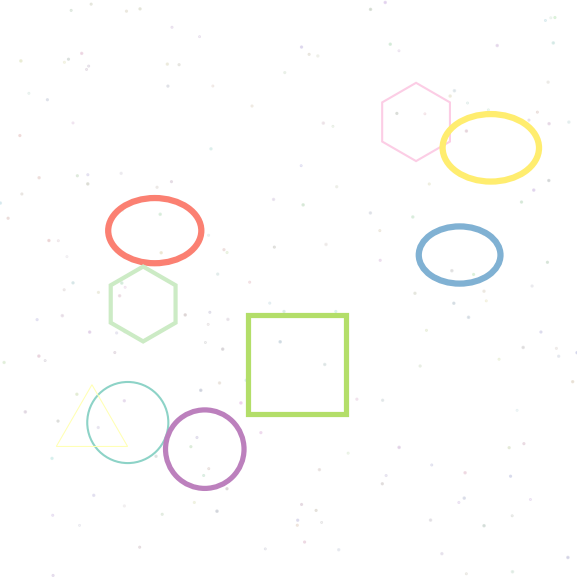[{"shape": "circle", "thickness": 1, "radius": 0.35, "center": [0.221, 0.267]}, {"shape": "triangle", "thickness": 0.5, "radius": 0.36, "center": [0.159, 0.262]}, {"shape": "oval", "thickness": 3, "radius": 0.4, "center": [0.268, 0.6]}, {"shape": "oval", "thickness": 3, "radius": 0.35, "center": [0.796, 0.558]}, {"shape": "square", "thickness": 2.5, "radius": 0.43, "center": [0.514, 0.367]}, {"shape": "hexagon", "thickness": 1, "radius": 0.34, "center": [0.72, 0.788]}, {"shape": "circle", "thickness": 2.5, "radius": 0.34, "center": [0.355, 0.221]}, {"shape": "hexagon", "thickness": 2, "radius": 0.32, "center": [0.248, 0.473]}, {"shape": "oval", "thickness": 3, "radius": 0.42, "center": [0.85, 0.743]}]